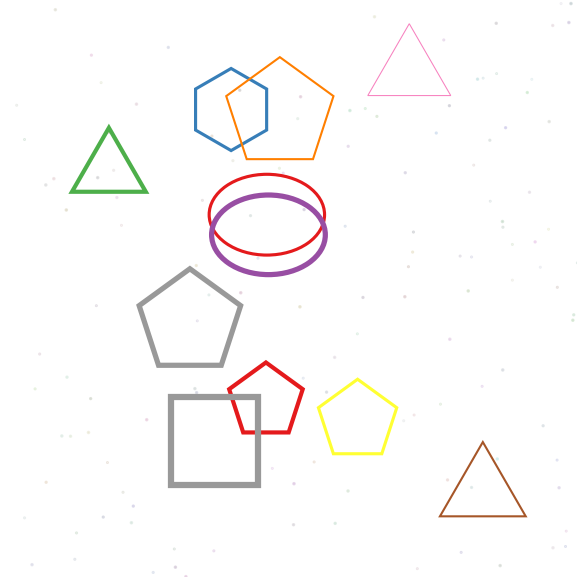[{"shape": "pentagon", "thickness": 2, "radius": 0.33, "center": [0.46, 0.304]}, {"shape": "oval", "thickness": 1.5, "radius": 0.5, "center": [0.462, 0.627]}, {"shape": "hexagon", "thickness": 1.5, "radius": 0.36, "center": [0.4, 0.809]}, {"shape": "triangle", "thickness": 2, "radius": 0.37, "center": [0.189, 0.704]}, {"shape": "oval", "thickness": 2.5, "radius": 0.49, "center": [0.465, 0.593]}, {"shape": "pentagon", "thickness": 1, "radius": 0.49, "center": [0.485, 0.803]}, {"shape": "pentagon", "thickness": 1.5, "radius": 0.36, "center": [0.619, 0.271]}, {"shape": "triangle", "thickness": 1, "radius": 0.43, "center": [0.836, 0.148]}, {"shape": "triangle", "thickness": 0.5, "radius": 0.41, "center": [0.709, 0.875]}, {"shape": "square", "thickness": 3, "radius": 0.38, "center": [0.371, 0.236]}, {"shape": "pentagon", "thickness": 2.5, "radius": 0.46, "center": [0.329, 0.441]}]